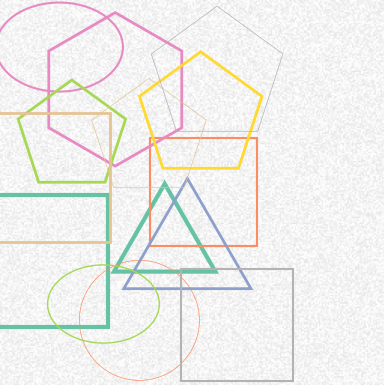[{"shape": "square", "thickness": 3, "radius": 0.86, "center": [0.108, 0.322]}, {"shape": "triangle", "thickness": 3, "radius": 0.76, "center": [0.428, 0.371]}, {"shape": "square", "thickness": 1.5, "radius": 0.7, "center": [0.529, 0.501]}, {"shape": "circle", "thickness": 0.5, "radius": 0.78, "center": [0.362, 0.168]}, {"shape": "triangle", "thickness": 2, "radius": 0.95, "center": [0.487, 0.346]}, {"shape": "oval", "thickness": 1.5, "radius": 0.83, "center": [0.154, 0.878]}, {"shape": "hexagon", "thickness": 2, "radius": 1.0, "center": [0.299, 0.768]}, {"shape": "oval", "thickness": 1, "radius": 0.73, "center": [0.269, 0.21]}, {"shape": "pentagon", "thickness": 2, "radius": 0.73, "center": [0.187, 0.645]}, {"shape": "pentagon", "thickness": 2, "radius": 0.84, "center": [0.521, 0.698]}, {"shape": "pentagon", "thickness": 0.5, "radius": 0.78, "center": [0.387, 0.64]}, {"shape": "square", "thickness": 2, "radius": 0.83, "center": [0.119, 0.539]}, {"shape": "square", "thickness": 1.5, "radius": 0.73, "center": [0.615, 0.156]}, {"shape": "pentagon", "thickness": 0.5, "radius": 0.9, "center": [0.564, 0.804]}]